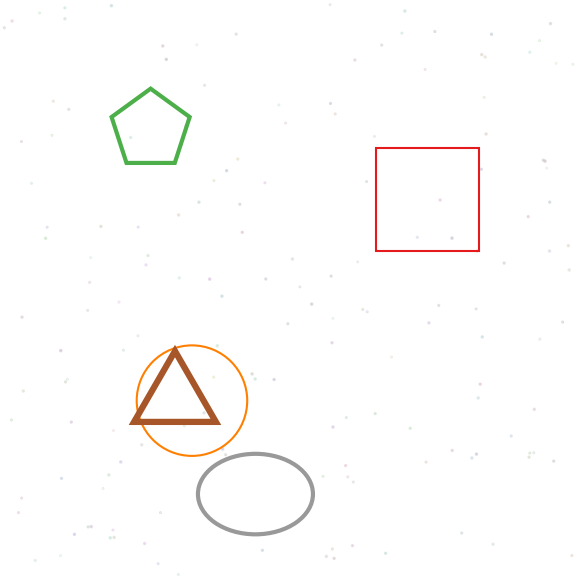[{"shape": "square", "thickness": 1, "radius": 0.44, "center": [0.741, 0.654]}, {"shape": "pentagon", "thickness": 2, "radius": 0.36, "center": [0.261, 0.775]}, {"shape": "circle", "thickness": 1, "radius": 0.48, "center": [0.332, 0.305]}, {"shape": "triangle", "thickness": 3, "radius": 0.41, "center": [0.303, 0.309]}, {"shape": "oval", "thickness": 2, "radius": 0.5, "center": [0.442, 0.144]}]